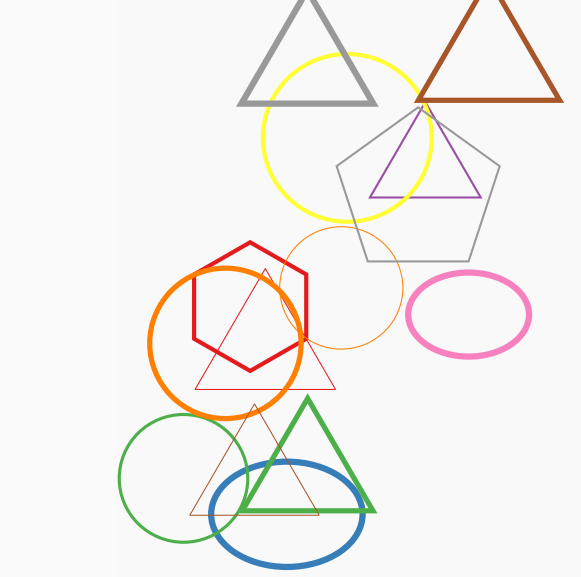[{"shape": "hexagon", "thickness": 2, "radius": 0.56, "center": [0.43, 0.468]}, {"shape": "triangle", "thickness": 0.5, "radius": 0.7, "center": [0.456, 0.395]}, {"shape": "oval", "thickness": 3, "radius": 0.65, "center": [0.494, 0.109]}, {"shape": "circle", "thickness": 1.5, "radius": 0.55, "center": [0.316, 0.171]}, {"shape": "triangle", "thickness": 2.5, "radius": 0.65, "center": [0.529, 0.18]}, {"shape": "triangle", "thickness": 1, "radius": 0.55, "center": [0.732, 0.712]}, {"shape": "circle", "thickness": 2.5, "radius": 0.65, "center": [0.388, 0.405]}, {"shape": "circle", "thickness": 0.5, "radius": 0.53, "center": [0.587, 0.501]}, {"shape": "circle", "thickness": 2, "radius": 0.73, "center": [0.598, 0.76]}, {"shape": "triangle", "thickness": 2.5, "radius": 0.7, "center": [0.841, 0.896]}, {"shape": "triangle", "thickness": 0.5, "radius": 0.64, "center": [0.438, 0.171]}, {"shape": "oval", "thickness": 3, "radius": 0.52, "center": [0.806, 0.454]}, {"shape": "triangle", "thickness": 3, "radius": 0.65, "center": [0.529, 0.885]}, {"shape": "pentagon", "thickness": 1, "radius": 0.74, "center": [0.719, 0.666]}]